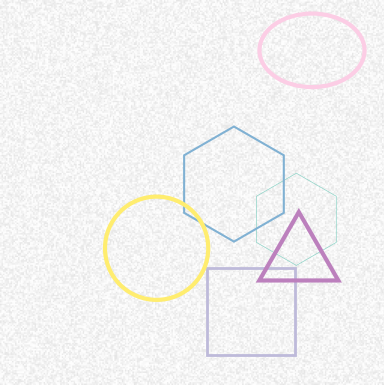[{"shape": "hexagon", "thickness": 0.5, "radius": 0.6, "center": [0.77, 0.43]}, {"shape": "square", "thickness": 2, "radius": 0.57, "center": [0.652, 0.19]}, {"shape": "hexagon", "thickness": 1.5, "radius": 0.75, "center": [0.608, 0.522]}, {"shape": "oval", "thickness": 3, "radius": 0.68, "center": [0.81, 0.869]}, {"shape": "triangle", "thickness": 3, "radius": 0.59, "center": [0.776, 0.331]}, {"shape": "circle", "thickness": 3, "radius": 0.67, "center": [0.407, 0.355]}]